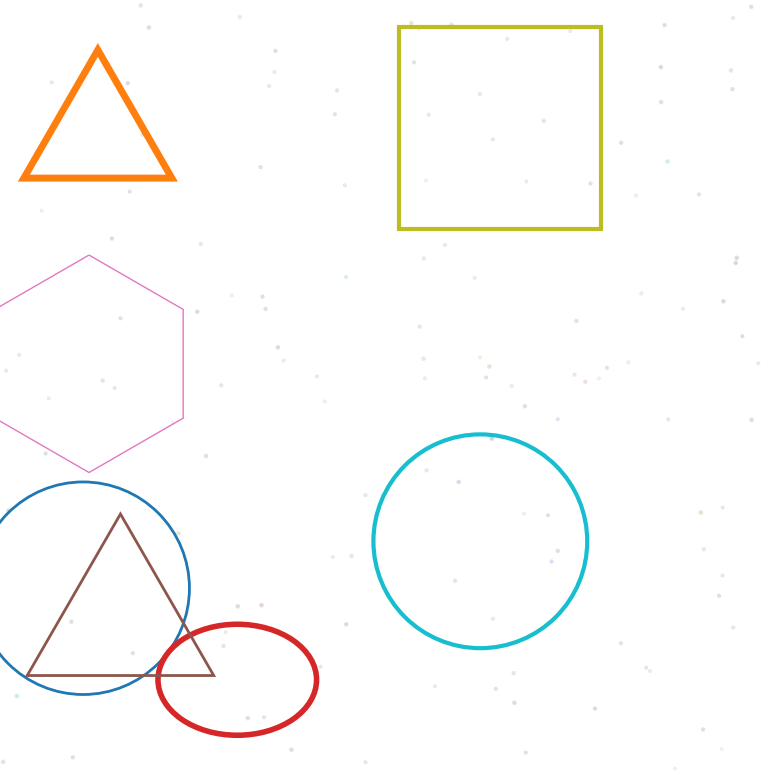[{"shape": "circle", "thickness": 1, "radius": 0.69, "center": [0.108, 0.236]}, {"shape": "triangle", "thickness": 2.5, "radius": 0.55, "center": [0.127, 0.824]}, {"shape": "oval", "thickness": 2, "radius": 0.51, "center": [0.308, 0.117]}, {"shape": "triangle", "thickness": 1, "radius": 0.7, "center": [0.156, 0.193]}, {"shape": "hexagon", "thickness": 0.5, "radius": 0.71, "center": [0.116, 0.528]}, {"shape": "square", "thickness": 1.5, "radius": 0.65, "center": [0.649, 0.834]}, {"shape": "circle", "thickness": 1.5, "radius": 0.69, "center": [0.624, 0.297]}]